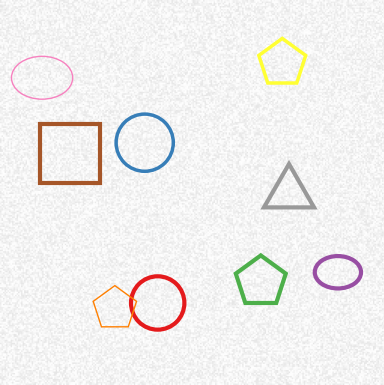[{"shape": "circle", "thickness": 3, "radius": 0.35, "center": [0.41, 0.213]}, {"shape": "circle", "thickness": 2.5, "radius": 0.37, "center": [0.376, 0.629]}, {"shape": "pentagon", "thickness": 3, "radius": 0.34, "center": [0.677, 0.268]}, {"shape": "oval", "thickness": 3, "radius": 0.3, "center": [0.878, 0.293]}, {"shape": "pentagon", "thickness": 1, "radius": 0.3, "center": [0.298, 0.199]}, {"shape": "pentagon", "thickness": 2.5, "radius": 0.32, "center": [0.733, 0.836]}, {"shape": "square", "thickness": 3, "radius": 0.39, "center": [0.182, 0.601]}, {"shape": "oval", "thickness": 1, "radius": 0.4, "center": [0.109, 0.798]}, {"shape": "triangle", "thickness": 3, "radius": 0.38, "center": [0.751, 0.499]}]